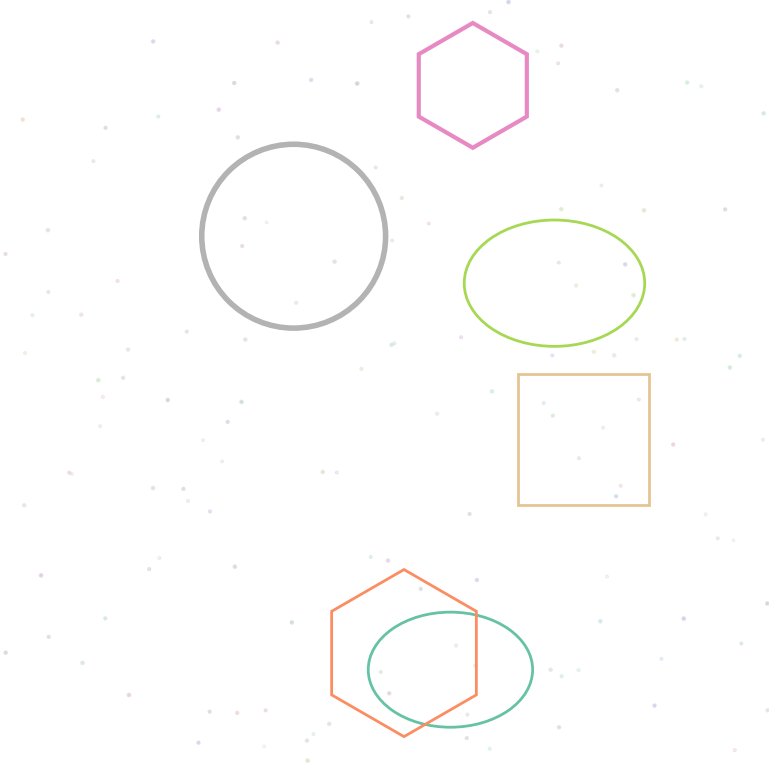[{"shape": "oval", "thickness": 1, "radius": 0.53, "center": [0.585, 0.13]}, {"shape": "hexagon", "thickness": 1, "radius": 0.54, "center": [0.525, 0.152]}, {"shape": "hexagon", "thickness": 1.5, "radius": 0.41, "center": [0.614, 0.889]}, {"shape": "oval", "thickness": 1, "radius": 0.59, "center": [0.72, 0.632]}, {"shape": "square", "thickness": 1, "radius": 0.43, "center": [0.758, 0.429]}, {"shape": "circle", "thickness": 2, "radius": 0.6, "center": [0.381, 0.693]}]